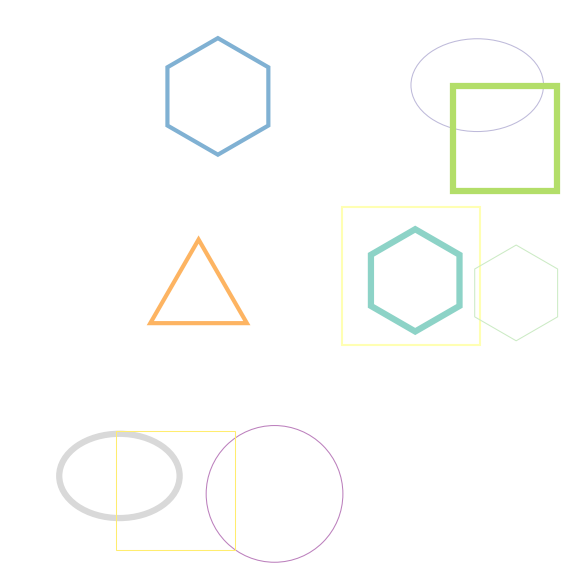[{"shape": "hexagon", "thickness": 3, "radius": 0.44, "center": [0.719, 0.514]}, {"shape": "square", "thickness": 1, "radius": 0.6, "center": [0.711, 0.521]}, {"shape": "oval", "thickness": 0.5, "radius": 0.57, "center": [0.826, 0.852]}, {"shape": "hexagon", "thickness": 2, "radius": 0.5, "center": [0.377, 0.832]}, {"shape": "triangle", "thickness": 2, "radius": 0.48, "center": [0.344, 0.488]}, {"shape": "square", "thickness": 3, "radius": 0.45, "center": [0.874, 0.759]}, {"shape": "oval", "thickness": 3, "radius": 0.52, "center": [0.207, 0.175]}, {"shape": "circle", "thickness": 0.5, "radius": 0.59, "center": [0.475, 0.144]}, {"shape": "hexagon", "thickness": 0.5, "radius": 0.41, "center": [0.894, 0.492]}, {"shape": "square", "thickness": 0.5, "radius": 0.52, "center": [0.304, 0.15]}]